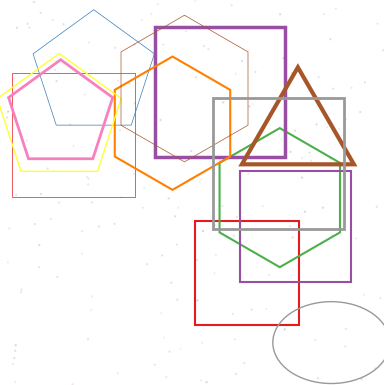[{"shape": "square", "thickness": 0.5, "radius": 0.8, "center": [0.191, 0.649]}, {"shape": "square", "thickness": 1.5, "radius": 0.67, "center": [0.641, 0.291]}, {"shape": "pentagon", "thickness": 0.5, "radius": 0.83, "center": [0.243, 0.809]}, {"shape": "hexagon", "thickness": 1.5, "radius": 0.9, "center": [0.727, 0.487]}, {"shape": "square", "thickness": 2.5, "radius": 0.85, "center": [0.572, 0.761]}, {"shape": "square", "thickness": 1.5, "radius": 0.72, "center": [0.767, 0.412]}, {"shape": "hexagon", "thickness": 1.5, "radius": 0.87, "center": [0.448, 0.68]}, {"shape": "pentagon", "thickness": 1, "radius": 0.85, "center": [0.154, 0.692]}, {"shape": "hexagon", "thickness": 0.5, "radius": 0.95, "center": [0.479, 0.77]}, {"shape": "triangle", "thickness": 3, "radius": 0.84, "center": [0.774, 0.657]}, {"shape": "pentagon", "thickness": 2, "radius": 0.71, "center": [0.158, 0.703]}, {"shape": "square", "thickness": 2, "radius": 0.85, "center": [0.723, 0.575]}, {"shape": "oval", "thickness": 1, "radius": 0.76, "center": [0.861, 0.11]}]